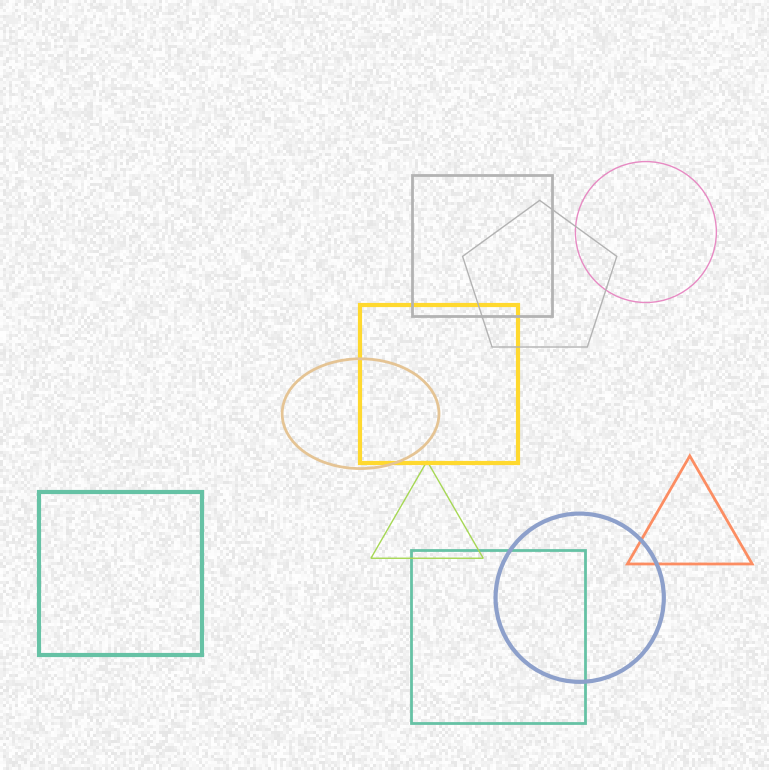[{"shape": "square", "thickness": 1.5, "radius": 0.53, "center": [0.157, 0.255]}, {"shape": "square", "thickness": 1, "radius": 0.56, "center": [0.647, 0.174]}, {"shape": "triangle", "thickness": 1, "radius": 0.47, "center": [0.896, 0.314]}, {"shape": "circle", "thickness": 1.5, "radius": 0.55, "center": [0.753, 0.224]}, {"shape": "circle", "thickness": 0.5, "radius": 0.46, "center": [0.839, 0.699]}, {"shape": "triangle", "thickness": 0.5, "radius": 0.42, "center": [0.555, 0.317]}, {"shape": "square", "thickness": 1.5, "radius": 0.51, "center": [0.57, 0.501]}, {"shape": "oval", "thickness": 1, "radius": 0.51, "center": [0.468, 0.463]}, {"shape": "pentagon", "thickness": 0.5, "radius": 0.53, "center": [0.701, 0.635]}, {"shape": "square", "thickness": 1, "radius": 0.46, "center": [0.626, 0.681]}]